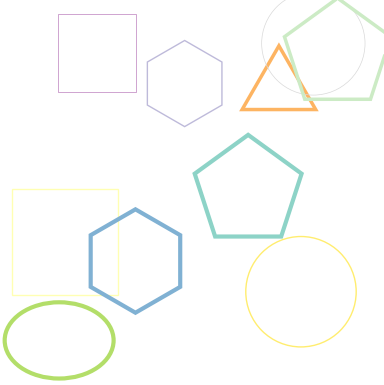[{"shape": "pentagon", "thickness": 3, "radius": 0.73, "center": [0.645, 0.504]}, {"shape": "square", "thickness": 1, "radius": 0.69, "center": [0.169, 0.372]}, {"shape": "hexagon", "thickness": 1, "radius": 0.56, "center": [0.48, 0.783]}, {"shape": "hexagon", "thickness": 3, "radius": 0.67, "center": [0.352, 0.322]}, {"shape": "triangle", "thickness": 2.5, "radius": 0.55, "center": [0.724, 0.771]}, {"shape": "oval", "thickness": 3, "radius": 0.71, "center": [0.154, 0.116]}, {"shape": "circle", "thickness": 0.5, "radius": 0.67, "center": [0.814, 0.887]}, {"shape": "square", "thickness": 0.5, "radius": 0.51, "center": [0.252, 0.862]}, {"shape": "pentagon", "thickness": 2.5, "radius": 0.73, "center": [0.877, 0.86]}, {"shape": "circle", "thickness": 1, "radius": 0.72, "center": [0.782, 0.242]}]